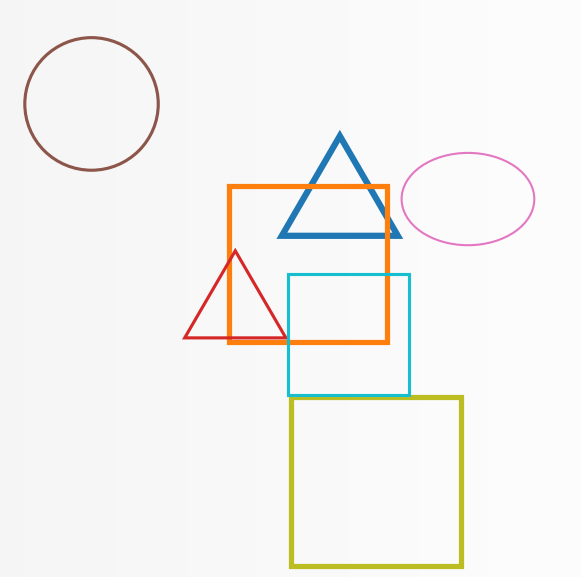[{"shape": "triangle", "thickness": 3, "radius": 0.58, "center": [0.585, 0.648]}, {"shape": "square", "thickness": 2.5, "radius": 0.68, "center": [0.53, 0.542]}, {"shape": "triangle", "thickness": 1.5, "radius": 0.5, "center": [0.405, 0.464]}, {"shape": "circle", "thickness": 1.5, "radius": 0.57, "center": [0.157, 0.819]}, {"shape": "oval", "thickness": 1, "radius": 0.57, "center": [0.805, 0.654]}, {"shape": "square", "thickness": 2.5, "radius": 0.73, "center": [0.647, 0.165]}, {"shape": "square", "thickness": 1.5, "radius": 0.52, "center": [0.599, 0.42]}]